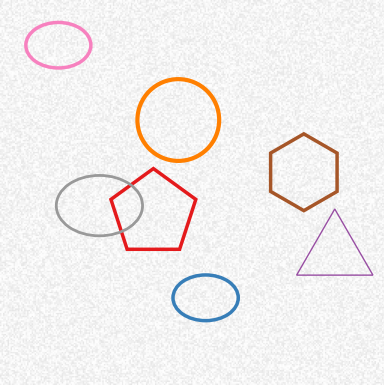[{"shape": "pentagon", "thickness": 2.5, "radius": 0.58, "center": [0.398, 0.446]}, {"shape": "oval", "thickness": 2.5, "radius": 0.42, "center": [0.534, 0.226]}, {"shape": "triangle", "thickness": 1, "radius": 0.57, "center": [0.87, 0.343]}, {"shape": "circle", "thickness": 3, "radius": 0.53, "center": [0.463, 0.688]}, {"shape": "hexagon", "thickness": 2.5, "radius": 0.5, "center": [0.789, 0.553]}, {"shape": "oval", "thickness": 2.5, "radius": 0.42, "center": [0.152, 0.883]}, {"shape": "oval", "thickness": 2, "radius": 0.56, "center": [0.258, 0.466]}]